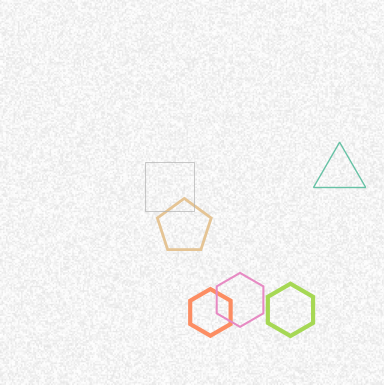[{"shape": "triangle", "thickness": 1, "radius": 0.39, "center": [0.882, 0.552]}, {"shape": "hexagon", "thickness": 3, "radius": 0.3, "center": [0.546, 0.189]}, {"shape": "hexagon", "thickness": 1.5, "radius": 0.35, "center": [0.623, 0.221]}, {"shape": "hexagon", "thickness": 3, "radius": 0.34, "center": [0.754, 0.195]}, {"shape": "pentagon", "thickness": 2, "radius": 0.37, "center": [0.479, 0.411]}, {"shape": "square", "thickness": 0.5, "radius": 0.32, "center": [0.441, 0.515]}]